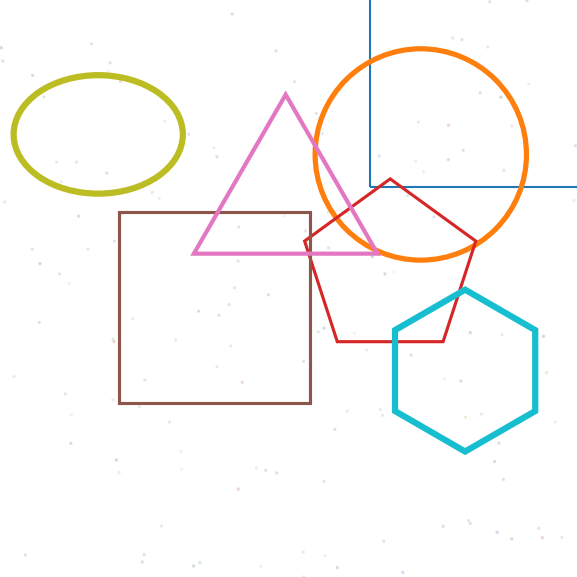[{"shape": "square", "thickness": 1, "radius": 0.99, "center": [0.839, 0.872]}, {"shape": "circle", "thickness": 2.5, "radius": 0.92, "center": [0.729, 0.732]}, {"shape": "pentagon", "thickness": 1.5, "radius": 0.78, "center": [0.676, 0.534]}, {"shape": "square", "thickness": 1.5, "radius": 0.83, "center": [0.371, 0.466]}, {"shape": "triangle", "thickness": 2, "radius": 0.92, "center": [0.495, 0.652]}, {"shape": "oval", "thickness": 3, "radius": 0.73, "center": [0.17, 0.766]}, {"shape": "hexagon", "thickness": 3, "radius": 0.7, "center": [0.805, 0.357]}]